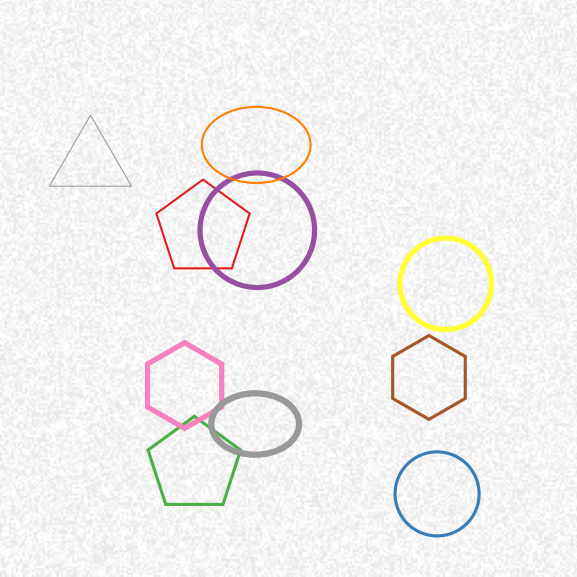[{"shape": "pentagon", "thickness": 1, "radius": 0.42, "center": [0.352, 0.603]}, {"shape": "circle", "thickness": 1.5, "radius": 0.36, "center": [0.757, 0.144]}, {"shape": "pentagon", "thickness": 1.5, "radius": 0.42, "center": [0.336, 0.194]}, {"shape": "circle", "thickness": 2.5, "radius": 0.5, "center": [0.446, 0.6]}, {"shape": "oval", "thickness": 1, "radius": 0.47, "center": [0.444, 0.748]}, {"shape": "circle", "thickness": 2.5, "radius": 0.4, "center": [0.772, 0.508]}, {"shape": "hexagon", "thickness": 1.5, "radius": 0.36, "center": [0.743, 0.346]}, {"shape": "hexagon", "thickness": 2.5, "radius": 0.37, "center": [0.32, 0.332]}, {"shape": "triangle", "thickness": 0.5, "radius": 0.41, "center": [0.157, 0.718]}, {"shape": "oval", "thickness": 3, "radius": 0.38, "center": [0.442, 0.265]}]